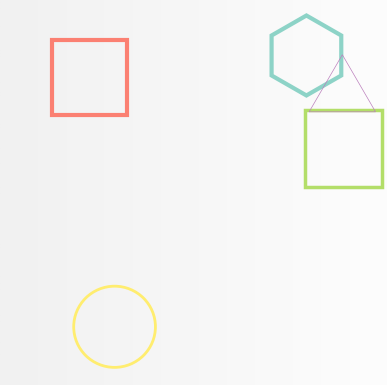[{"shape": "hexagon", "thickness": 3, "radius": 0.52, "center": [0.791, 0.856]}, {"shape": "square", "thickness": 3, "radius": 0.48, "center": [0.232, 0.799]}, {"shape": "square", "thickness": 2.5, "radius": 0.5, "center": [0.887, 0.614]}, {"shape": "triangle", "thickness": 0.5, "radius": 0.49, "center": [0.883, 0.759]}, {"shape": "circle", "thickness": 2, "radius": 0.53, "center": [0.296, 0.151]}]